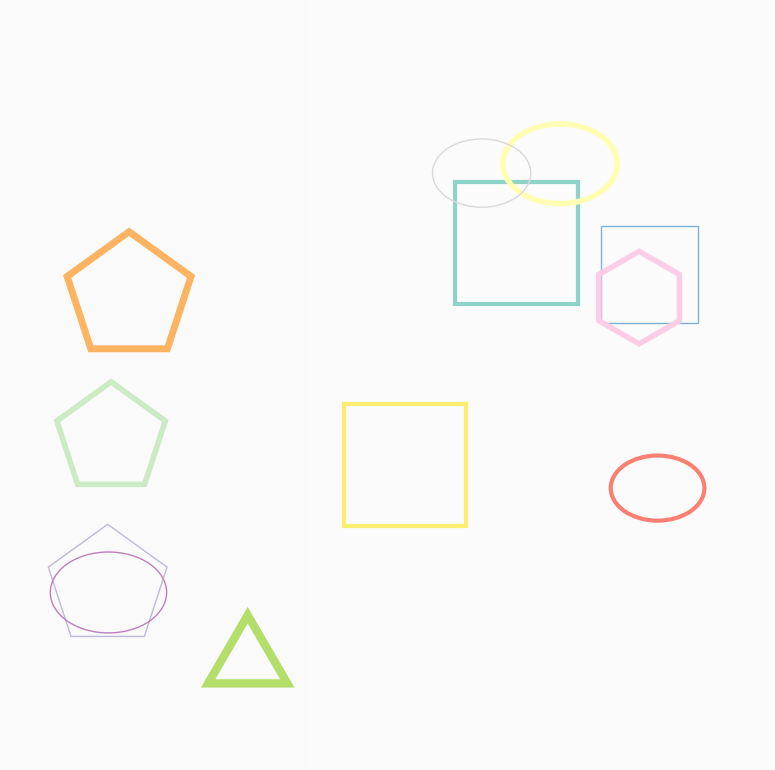[{"shape": "square", "thickness": 1.5, "radius": 0.4, "center": [0.666, 0.684]}, {"shape": "oval", "thickness": 2, "radius": 0.37, "center": [0.723, 0.787]}, {"shape": "pentagon", "thickness": 0.5, "radius": 0.4, "center": [0.139, 0.239]}, {"shape": "oval", "thickness": 1.5, "radius": 0.3, "center": [0.849, 0.366]}, {"shape": "square", "thickness": 0.5, "radius": 0.31, "center": [0.838, 0.643]}, {"shape": "pentagon", "thickness": 2.5, "radius": 0.42, "center": [0.167, 0.615]}, {"shape": "triangle", "thickness": 3, "radius": 0.3, "center": [0.32, 0.142]}, {"shape": "hexagon", "thickness": 2, "radius": 0.3, "center": [0.825, 0.614]}, {"shape": "oval", "thickness": 0.5, "radius": 0.32, "center": [0.621, 0.775]}, {"shape": "oval", "thickness": 0.5, "radius": 0.38, "center": [0.14, 0.231]}, {"shape": "pentagon", "thickness": 2, "radius": 0.37, "center": [0.143, 0.431]}, {"shape": "square", "thickness": 1.5, "radius": 0.4, "center": [0.522, 0.396]}]